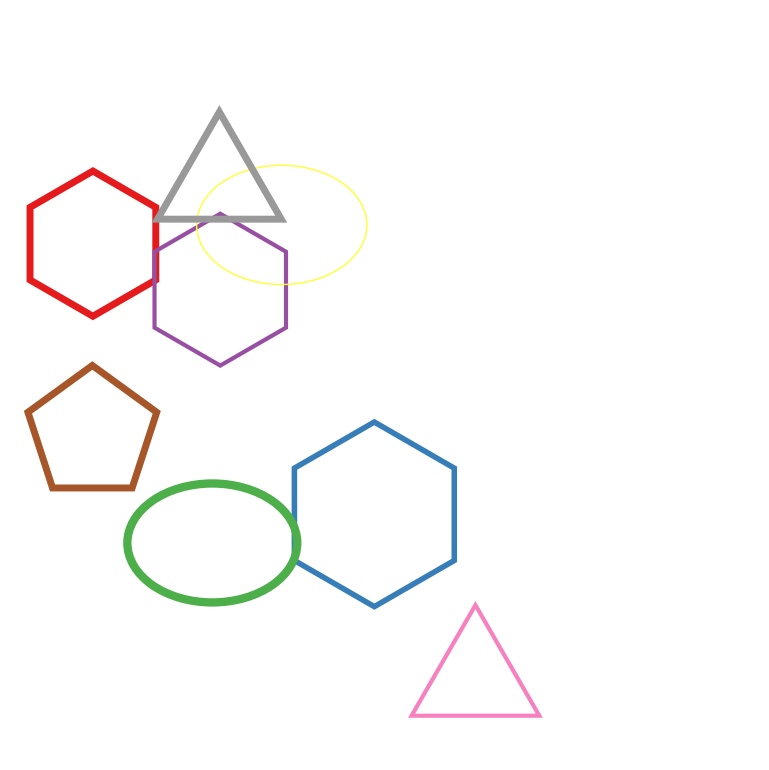[{"shape": "hexagon", "thickness": 2.5, "radius": 0.47, "center": [0.121, 0.684]}, {"shape": "hexagon", "thickness": 2, "radius": 0.6, "center": [0.486, 0.332]}, {"shape": "oval", "thickness": 3, "radius": 0.55, "center": [0.276, 0.295]}, {"shape": "hexagon", "thickness": 1.5, "radius": 0.49, "center": [0.286, 0.624]}, {"shape": "oval", "thickness": 0.5, "radius": 0.55, "center": [0.366, 0.708]}, {"shape": "pentagon", "thickness": 2.5, "radius": 0.44, "center": [0.12, 0.437]}, {"shape": "triangle", "thickness": 1.5, "radius": 0.48, "center": [0.617, 0.118]}, {"shape": "triangle", "thickness": 2.5, "radius": 0.46, "center": [0.285, 0.762]}]